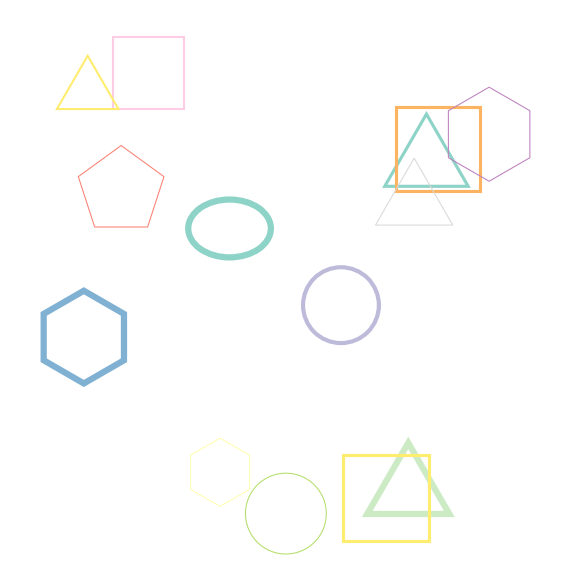[{"shape": "triangle", "thickness": 1.5, "radius": 0.42, "center": [0.738, 0.718]}, {"shape": "oval", "thickness": 3, "radius": 0.36, "center": [0.397, 0.604]}, {"shape": "hexagon", "thickness": 0.5, "radius": 0.3, "center": [0.381, 0.181]}, {"shape": "circle", "thickness": 2, "radius": 0.33, "center": [0.59, 0.471]}, {"shape": "pentagon", "thickness": 0.5, "radius": 0.39, "center": [0.21, 0.669]}, {"shape": "hexagon", "thickness": 3, "radius": 0.4, "center": [0.145, 0.415]}, {"shape": "square", "thickness": 1.5, "radius": 0.36, "center": [0.758, 0.742]}, {"shape": "circle", "thickness": 0.5, "radius": 0.35, "center": [0.495, 0.11]}, {"shape": "square", "thickness": 1, "radius": 0.31, "center": [0.257, 0.873]}, {"shape": "triangle", "thickness": 0.5, "radius": 0.39, "center": [0.717, 0.648]}, {"shape": "hexagon", "thickness": 0.5, "radius": 0.41, "center": [0.847, 0.767]}, {"shape": "triangle", "thickness": 3, "radius": 0.41, "center": [0.707, 0.15]}, {"shape": "square", "thickness": 1.5, "radius": 0.37, "center": [0.669, 0.136]}, {"shape": "triangle", "thickness": 1, "radius": 0.31, "center": [0.152, 0.841]}]